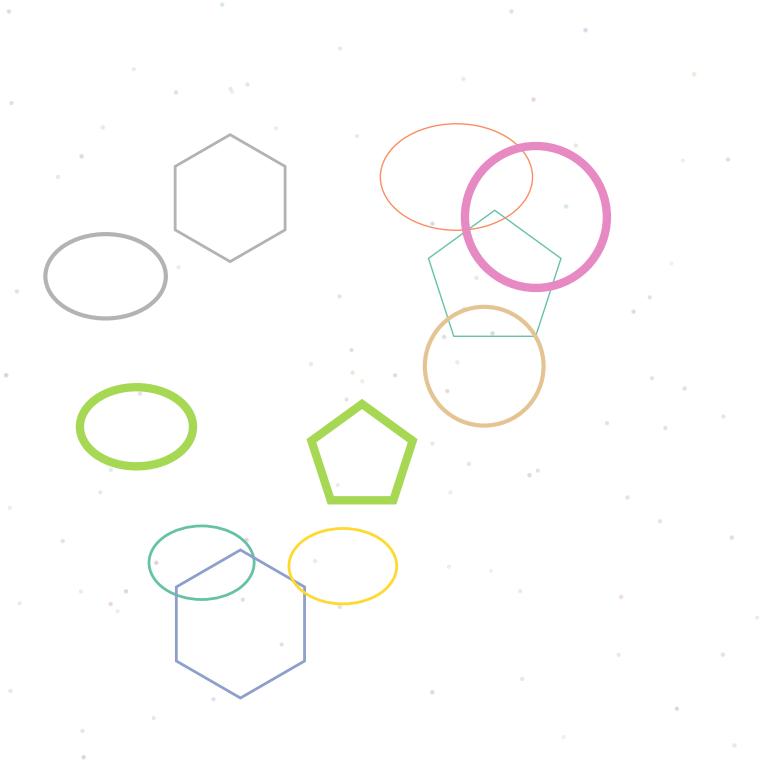[{"shape": "oval", "thickness": 1, "radius": 0.34, "center": [0.262, 0.269]}, {"shape": "pentagon", "thickness": 0.5, "radius": 0.45, "center": [0.643, 0.636]}, {"shape": "oval", "thickness": 0.5, "radius": 0.49, "center": [0.593, 0.77]}, {"shape": "hexagon", "thickness": 1, "radius": 0.48, "center": [0.312, 0.19]}, {"shape": "circle", "thickness": 3, "radius": 0.46, "center": [0.696, 0.718]}, {"shape": "oval", "thickness": 3, "radius": 0.37, "center": [0.177, 0.446]}, {"shape": "pentagon", "thickness": 3, "radius": 0.35, "center": [0.47, 0.406]}, {"shape": "oval", "thickness": 1, "radius": 0.35, "center": [0.445, 0.265]}, {"shape": "circle", "thickness": 1.5, "radius": 0.39, "center": [0.629, 0.524]}, {"shape": "hexagon", "thickness": 1, "radius": 0.41, "center": [0.299, 0.743]}, {"shape": "oval", "thickness": 1.5, "radius": 0.39, "center": [0.137, 0.641]}]